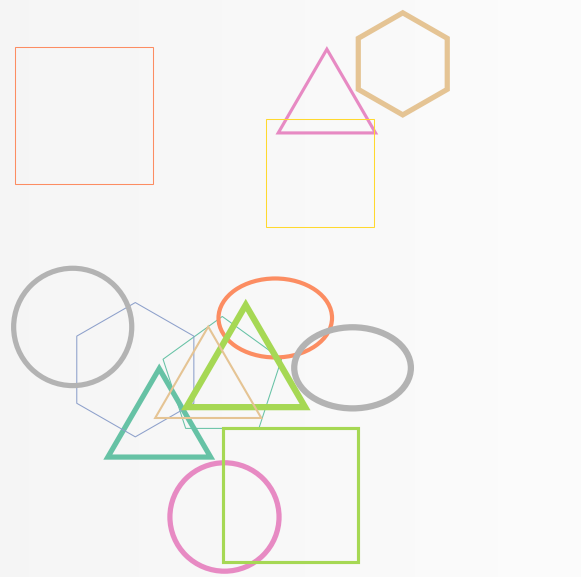[{"shape": "triangle", "thickness": 2.5, "radius": 0.51, "center": [0.274, 0.259]}, {"shape": "pentagon", "thickness": 0.5, "radius": 0.54, "center": [0.382, 0.344]}, {"shape": "oval", "thickness": 2, "radius": 0.49, "center": [0.474, 0.449]}, {"shape": "square", "thickness": 0.5, "radius": 0.59, "center": [0.144, 0.8]}, {"shape": "hexagon", "thickness": 0.5, "radius": 0.58, "center": [0.233, 0.359]}, {"shape": "circle", "thickness": 2.5, "radius": 0.47, "center": [0.386, 0.104]}, {"shape": "triangle", "thickness": 1.5, "radius": 0.48, "center": [0.562, 0.817]}, {"shape": "triangle", "thickness": 3, "radius": 0.59, "center": [0.423, 0.353]}, {"shape": "square", "thickness": 1.5, "radius": 0.58, "center": [0.499, 0.142]}, {"shape": "square", "thickness": 0.5, "radius": 0.47, "center": [0.551, 0.699]}, {"shape": "hexagon", "thickness": 2.5, "radius": 0.44, "center": [0.693, 0.889]}, {"shape": "triangle", "thickness": 1, "radius": 0.53, "center": [0.358, 0.328]}, {"shape": "circle", "thickness": 2.5, "radius": 0.51, "center": [0.125, 0.433]}, {"shape": "oval", "thickness": 3, "radius": 0.5, "center": [0.607, 0.362]}]